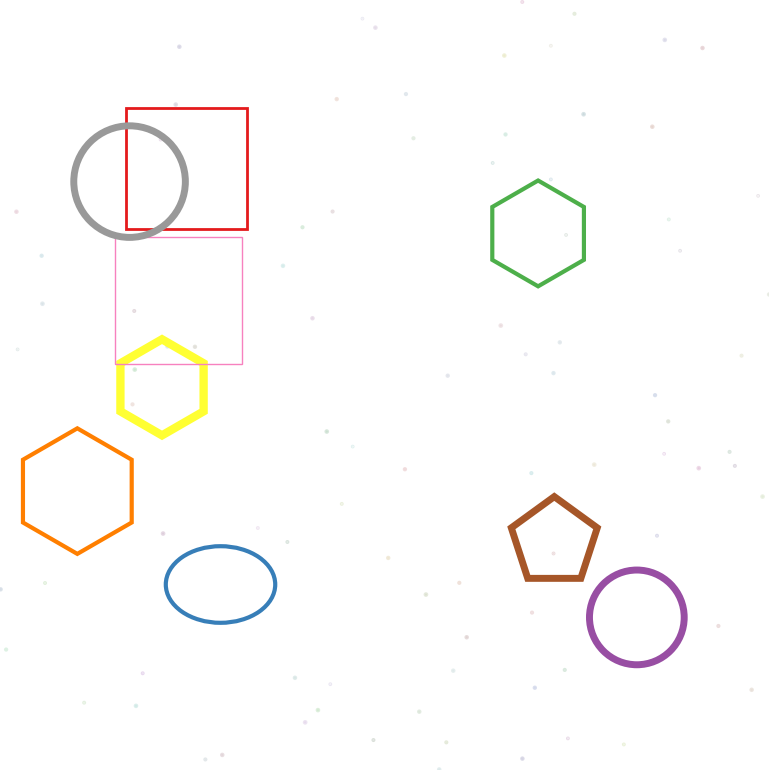[{"shape": "square", "thickness": 1, "radius": 0.39, "center": [0.242, 0.781]}, {"shape": "oval", "thickness": 1.5, "radius": 0.36, "center": [0.286, 0.241]}, {"shape": "hexagon", "thickness": 1.5, "radius": 0.34, "center": [0.699, 0.697]}, {"shape": "circle", "thickness": 2.5, "radius": 0.31, "center": [0.827, 0.198]}, {"shape": "hexagon", "thickness": 1.5, "radius": 0.41, "center": [0.1, 0.362]}, {"shape": "hexagon", "thickness": 3, "radius": 0.31, "center": [0.21, 0.497]}, {"shape": "pentagon", "thickness": 2.5, "radius": 0.29, "center": [0.72, 0.296]}, {"shape": "square", "thickness": 0.5, "radius": 0.41, "center": [0.232, 0.61]}, {"shape": "circle", "thickness": 2.5, "radius": 0.36, "center": [0.168, 0.764]}]